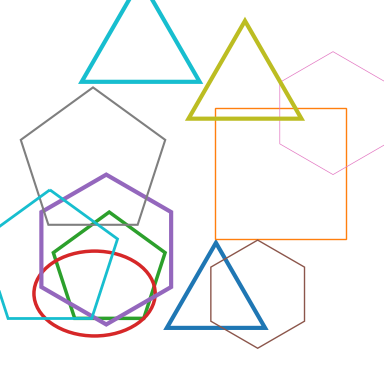[{"shape": "triangle", "thickness": 3, "radius": 0.74, "center": [0.561, 0.222]}, {"shape": "square", "thickness": 1, "radius": 0.85, "center": [0.729, 0.549]}, {"shape": "pentagon", "thickness": 2.5, "radius": 0.76, "center": [0.284, 0.297]}, {"shape": "oval", "thickness": 2.5, "radius": 0.79, "center": [0.246, 0.238]}, {"shape": "hexagon", "thickness": 3, "radius": 0.97, "center": [0.276, 0.352]}, {"shape": "hexagon", "thickness": 1, "radius": 0.7, "center": [0.669, 0.236]}, {"shape": "hexagon", "thickness": 0.5, "radius": 0.8, "center": [0.865, 0.706]}, {"shape": "pentagon", "thickness": 1.5, "radius": 0.99, "center": [0.242, 0.576]}, {"shape": "triangle", "thickness": 3, "radius": 0.85, "center": [0.636, 0.776]}, {"shape": "pentagon", "thickness": 2, "radius": 0.92, "center": [0.13, 0.322]}, {"shape": "triangle", "thickness": 3, "radius": 0.88, "center": [0.365, 0.876]}]